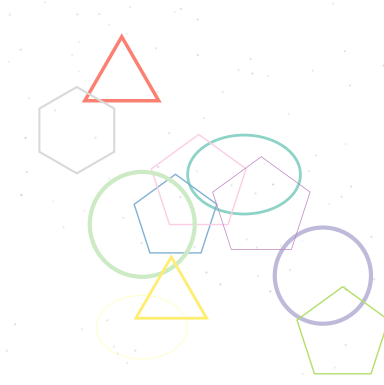[{"shape": "oval", "thickness": 2, "radius": 0.73, "center": [0.634, 0.547]}, {"shape": "oval", "thickness": 0.5, "radius": 0.59, "center": [0.368, 0.15]}, {"shape": "circle", "thickness": 3, "radius": 0.62, "center": [0.839, 0.284]}, {"shape": "triangle", "thickness": 2.5, "radius": 0.55, "center": [0.316, 0.794]}, {"shape": "pentagon", "thickness": 1, "radius": 0.56, "center": [0.456, 0.434]}, {"shape": "pentagon", "thickness": 1, "radius": 0.62, "center": [0.89, 0.13]}, {"shape": "pentagon", "thickness": 1, "radius": 0.65, "center": [0.516, 0.521]}, {"shape": "hexagon", "thickness": 1.5, "radius": 0.56, "center": [0.2, 0.662]}, {"shape": "pentagon", "thickness": 0.5, "radius": 0.67, "center": [0.679, 0.46]}, {"shape": "circle", "thickness": 3, "radius": 0.68, "center": [0.369, 0.417]}, {"shape": "triangle", "thickness": 2, "radius": 0.53, "center": [0.445, 0.227]}]